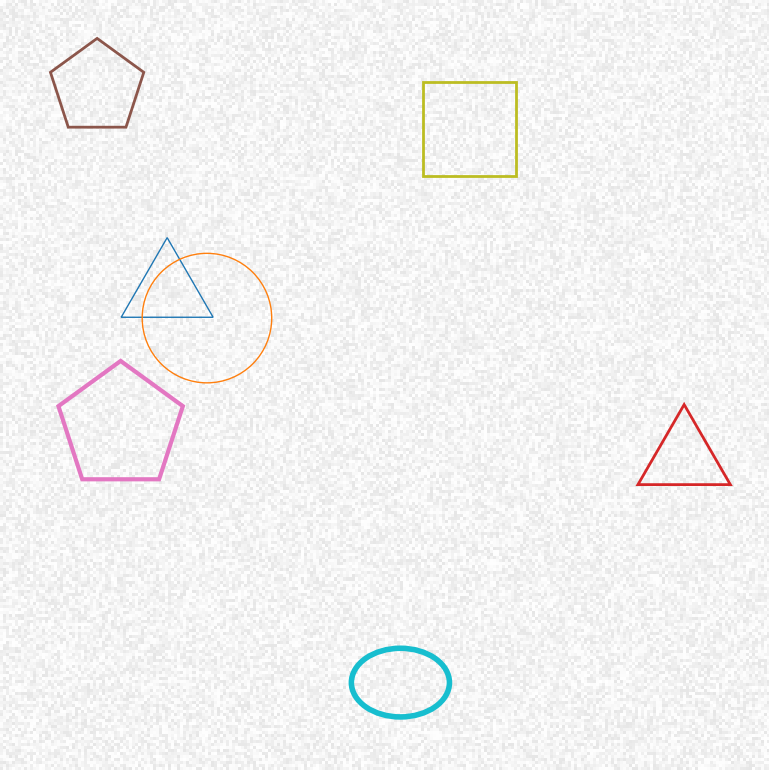[{"shape": "triangle", "thickness": 0.5, "radius": 0.34, "center": [0.217, 0.622]}, {"shape": "circle", "thickness": 0.5, "radius": 0.42, "center": [0.269, 0.587]}, {"shape": "triangle", "thickness": 1, "radius": 0.35, "center": [0.889, 0.405]}, {"shape": "pentagon", "thickness": 1, "radius": 0.32, "center": [0.126, 0.886]}, {"shape": "pentagon", "thickness": 1.5, "radius": 0.42, "center": [0.157, 0.446]}, {"shape": "square", "thickness": 1, "radius": 0.3, "center": [0.61, 0.832]}, {"shape": "oval", "thickness": 2, "radius": 0.32, "center": [0.52, 0.114]}]